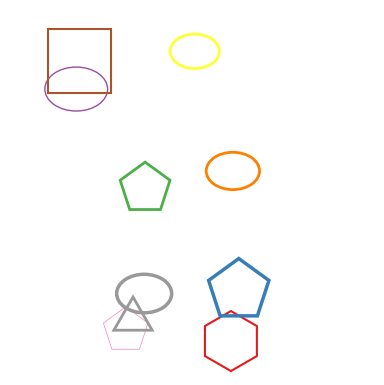[{"shape": "hexagon", "thickness": 1.5, "radius": 0.39, "center": [0.6, 0.114]}, {"shape": "pentagon", "thickness": 2.5, "radius": 0.41, "center": [0.62, 0.246]}, {"shape": "pentagon", "thickness": 2, "radius": 0.34, "center": [0.377, 0.511]}, {"shape": "oval", "thickness": 1, "radius": 0.41, "center": [0.198, 0.769]}, {"shape": "oval", "thickness": 2, "radius": 0.35, "center": [0.605, 0.556]}, {"shape": "oval", "thickness": 2, "radius": 0.32, "center": [0.506, 0.867]}, {"shape": "square", "thickness": 1.5, "radius": 0.41, "center": [0.207, 0.841]}, {"shape": "pentagon", "thickness": 0.5, "radius": 0.3, "center": [0.326, 0.142]}, {"shape": "oval", "thickness": 2.5, "radius": 0.36, "center": [0.374, 0.238]}, {"shape": "triangle", "thickness": 2, "radius": 0.29, "center": [0.345, 0.171]}]